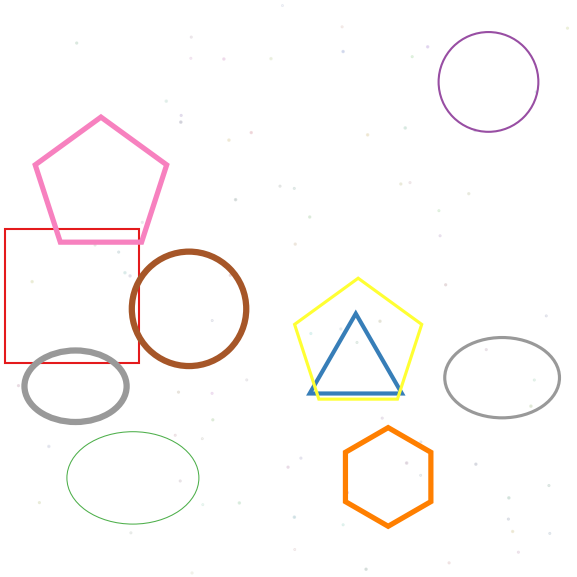[{"shape": "square", "thickness": 1, "radius": 0.58, "center": [0.125, 0.487]}, {"shape": "triangle", "thickness": 2, "radius": 0.46, "center": [0.616, 0.364]}, {"shape": "oval", "thickness": 0.5, "radius": 0.57, "center": [0.23, 0.172]}, {"shape": "circle", "thickness": 1, "radius": 0.43, "center": [0.846, 0.857]}, {"shape": "hexagon", "thickness": 2.5, "radius": 0.43, "center": [0.672, 0.173]}, {"shape": "pentagon", "thickness": 1.5, "radius": 0.58, "center": [0.62, 0.402]}, {"shape": "circle", "thickness": 3, "radius": 0.5, "center": [0.327, 0.464]}, {"shape": "pentagon", "thickness": 2.5, "radius": 0.6, "center": [0.175, 0.677]}, {"shape": "oval", "thickness": 1.5, "radius": 0.5, "center": [0.869, 0.345]}, {"shape": "oval", "thickness": 3, "radius": 0.44, "center": [0.131, 0.33]}]